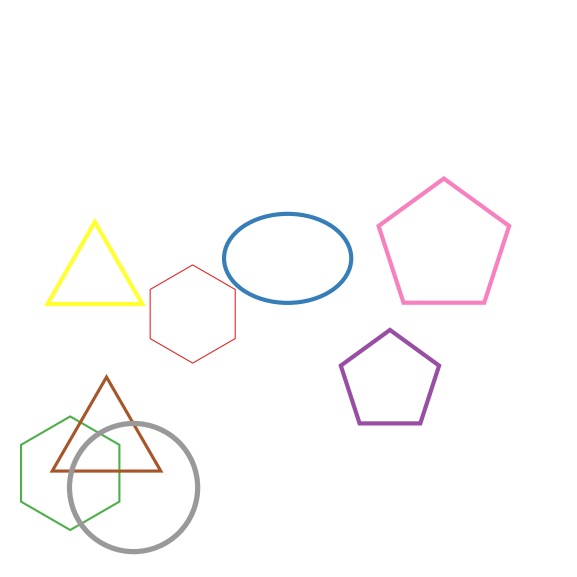[{"shape": "hexagon", "thickness": 0.5, "radius": 0.43, "center": [0.334, 0.455]}, {"shape": "oval", "thickness": 2, "radius": 0.55, "center": [0.498, 0.552]}, {"shape": "hexagon", "thickness": 1, "radius": 0.49, "center": [0.122, 0.18]}, {"shape": "pentagon", "thickness": 2, "radius": 0.45, "center": [0.675, 0.338]}, {"shape": "triangle", "thickness": 2, "radius": 0.47, "center": [0.164, 0.52]}, {"shape": "triangle", "thickness": 1.5, "radius": 0.54, "center": [0.184, 0.238]}, {"shape": "pentagon", "thickness": 2, "radius": 0.59, "center": [0.769, 0.571]}, {"shape": "circle", "thickness": 2.5, "radius": 0.55, "center": [0.231, 0.155]}]